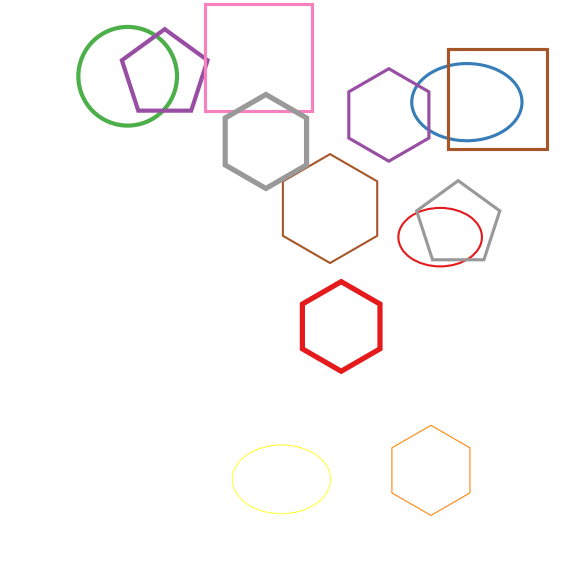[{"shape": "oval", "thickness": 1, "radius": 0.36, "center": [0.762, 0.588]}, {"shape": "hexagon", "thickness": 2.5, "radius": 0.39, "center": [0.591, 0.434]}, {"shape": "oval", "thickness": 1.5, "radius": 0.48, "center": [0.808, 0.822]}, {"shape": "circle", "thickness": 2, "radius": 0.43, "center": [0.221, 0.867]}, {"shape": "pentagon", "thickness": 2, "radius": 0.39, "center": [0.285, 0.871]}, {"shape": "hexagon", "thickness": 1.5, "radius": 0.4, "center": [0.673, 0.8]}, {"shape": "hexagon", "thickness": 0.5, "radius": 0.39, "center": [0.746, 0.185]}, {"shape": "oval", "thickness": 0.5, "radius": 0.43, "center": [0.487, 0.169]}, {"shape": "square", "thickness": 1.5, "radius": 0.43, "center": [0.862, 0.827]}, {"shape": "hexagon", "thickness": 1, "radius": 0.47, "center": [0.572, 0.638]}, {"shape": "square", "thickness": 1.5, "radius": 0.46, "center": [0.447, 0.899]}, {"shape": "hexagon", "thickness": 2.5, "radius": 0.41, "center": [0.46, 0.754]}, {"shape": "pentagon", "thickness": 1.5, "radius": 0.38, "center": [0.793, 0.611]}]